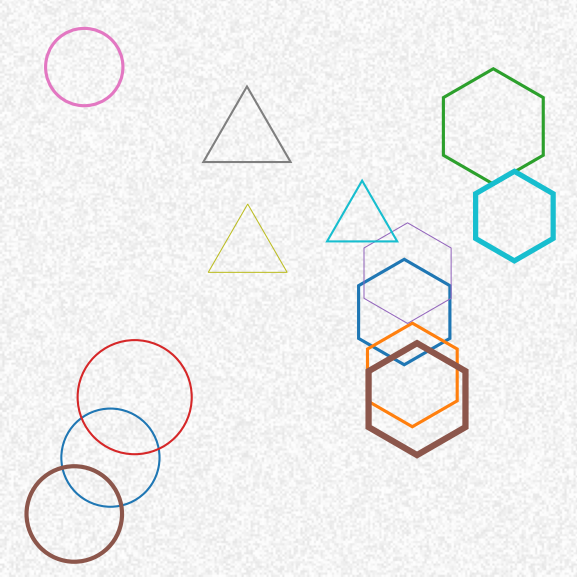[{"shape": "hexagon", "thickness": 1.5, "radius": 0.46, "center": [0.7, 0.459]}, {"shape": "circle", "thickness": 1, "radius": 0.43, "center": [0.191, 0.207]}, {"shape": "hexagon", "thickness": 1.5, "radius": 0.45, "center": [0.714, 0.35]}, {"shape": "hexagon", "thickness": 1.5, "radius": 0.5, "center": [0.854, 0.78]}, {"shape": "circle", "thickness": 1, "radius": 0.49, "center": [0.233, 0.311]}, {"shape": "hexagon", "thickness": 0.5, "radius": 0.44, "center": [0.706, 0.526]}, {"shape": "circle", "thickness": 2, "radius": 0.41, "center": [0.129, 0.109]}, {"shape": "hexagon", "thickness": 3, "radius": 0.48, "center": [0.722, 0.308]}, {"shape": "circle", "thickness": 1.5, "radius": 0.33, "center": [0.146, 0.883]}, {"shape": "triangle", "thickness": 1, "radius": 0.44, "center": [0.428, 0.762]}, {"shape": "triangle", "thickness": 0.5, "radius": 0.39, "center": [0.429, 0.567]}, {"shape": "triangle", "thickness": 1, "radius": 0.35, "center": [0.627, 0.616]}, {"shape": "hexagon", "thickness": 2.5, "radius": 0.39, "center": [0.891, 0.625]}]